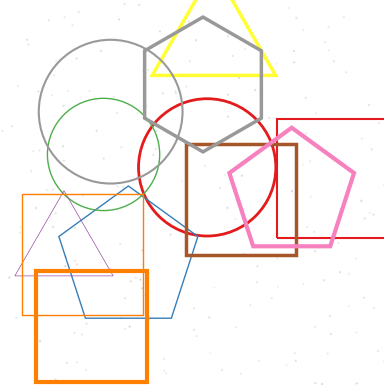[{"shape": "circle", "thickness": 2, "radius": 0.89, "center": [0.538, 0.565]}, {"shape": "square", "thickness": 1.5, "radius": 0.77, "center": [0.873, 0.536]}, {"shape": "pentagon", "thickness": 1, "radius": 0.95, "center": [0.333, 0.327]}, {"shape": "circle", "thickness": 1, "radius": 0.73, "center": [0.269, 0.599]}, {"shape": "triangle", "thickness": 0.5, "radius": 0.74, "center": [0.166, 0.357]}, {"shape": "square", "thickness": 3, "radius": 0.72, "center": [0.238, 0.151]}, {"shape": "square", "thickness": 1, "radius": 0.78, "center": [0.214, 0.339]}, {"shape": "triangle", "thickness": 2.5, "radius": 0.93, "center": [0.556, 0.897]}, {"shape": "square", "thickness": 2.5, "radius": 0.72, "center": [0.627, 0.482]}, {"shape": "pentagon", "thickness": 3, "radius": 0.85, "center": [0.758, 0.498]}, {"shape": "hexagon", "thickness": 2.5, "radius": 0.88, "center": [0.527, 0.781]}, {"shape": "circle", "thickness": 1.5, "radius": 0.93, "center": [0.287, 0.71]}]